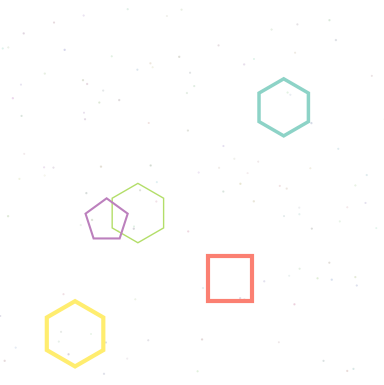[{"shape": "hexagon", "thickness": 2.5, "radius": 0.37, "center": [0.737, 0.721]}, {"shape": "square", "thickness": 3, "radius": 0.29, "center": [0.597, 0.276]}, {"shape": "hexagon", "thickness": 1, "radius": 0.39, "center": [0.358, 0.447]}, {"shape": "pentagon", "thickness": 1.5, "radius": 0.29, "center": [0.277, 0.427]}, {"shape": "hexagon", "thickness": 3, "radius": 0.42, "center": [0.195, 0.133]}]